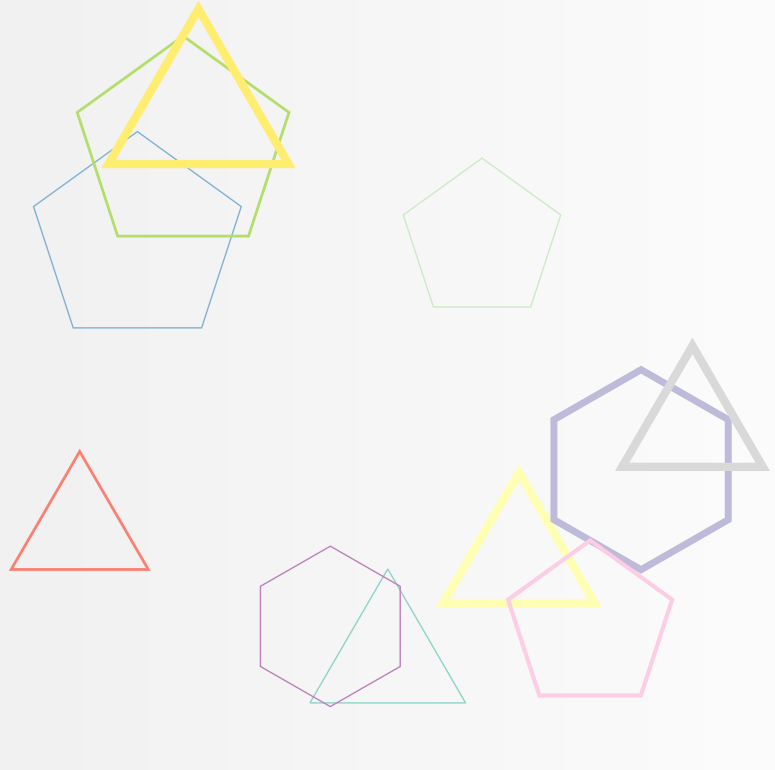[{"shape": "triangle", "thickness": 0.5, "radius": 0.58, "center": [0.5, 0.145]}, {"shape": "triangle", "thickness": 3, "radius": 0.56, "center": [0.669, 0.273]}, {"shape": "hexagon", "thickness": 2.5, "radius": 0.65, "center": [0.827, 0.39]}, {"shape": "triangle", "thickness": 1, "radius": 0.51, "center": [0.103, 0.312]}, {"shape": "pentagon", "thickness": 0.5, "radius": 0.7, "center": [0.177, 0.688]}, {"shape": "pentagon", "thickness": 1, "radius": 0.72, "center": [0.236, 0.81]}, {"shape": "pentagon", "thickness": 1.5, "radius": 0.56, "center": [0.761, 0.187]}, {"shape": "triangle", "thickness": 3, "radius": 0.52, "center": [0.893, 0.446]}, {"shape": "hexagon", "thickness": 0.5, "radius": 0.52, "center": [0.426, 0.187]}, {"shape": "pentagon", "thickness": 0.5, "radius": 0.53, "center": [0.622, 0.688]}, {"shape": "triangle", "thickness": 3, "radius": 0.67, "center": [0.256, 0.854]}]